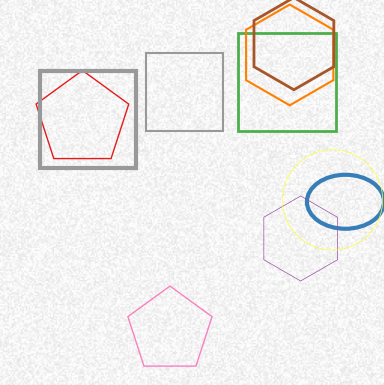[{"shape": "pentagon", "thickness": 1, "radius": 0.63, "center": [0.214, 0.691]}, {"shape": "oval", "thickness": 3, "radius": 0.5, "center": [0.897, 0.476]}, {"shape": "square", "thickness": 2, "radius": 0.64, "center": [0.745, 0.786]}, {"shape": "hexagon", "thickness": 0.5, "radius": 0.55, "center": [0.781, 0.381]}, {"shape": "hexagon", "thickness": 1.5, "radius": 0.65, "center": [0.753, 0.857]}, {"shape": "circle", "thickness": 0.5, "radius": 0.65, "center": [0.864, 0.481]}, {"shape": "hexagon", "thickness": 2, "radius": 0.6, "center": [0.763, 0.887]}, {"shape": "pentagon", "thickness": 1, "radius": 0.57, "center": [0.441, 0.142]}, {"shape": "square", "thickness": 3, "radius": 0.63, "center": [0.229, 0.69]}, {"shape": "square", "thickness": 1.5, "radius": 0.51, "center": [0.479, 0.762]}]